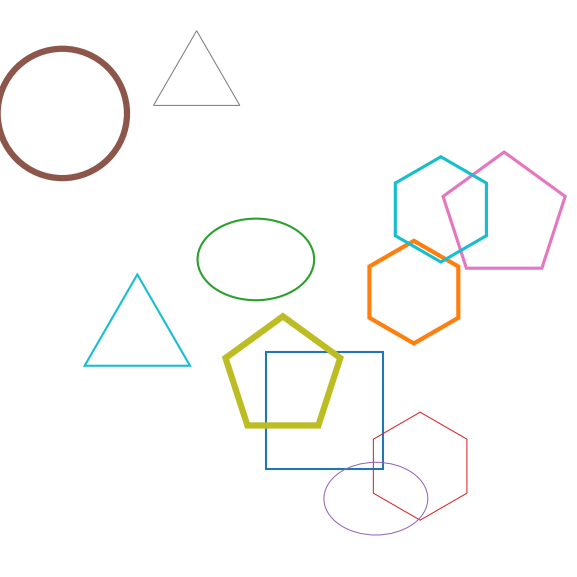[{"shape": "square", "thickness": 1, "radius": 0.51, "center": [0.562, 0.288]}, {"shape": "hexagon", "thickness": 2, "radius": 0.44, "center": [0.717, 0.493]}, {"shape": "oval", "thickness": 1, "radius": 0.5, "center": [0.443, 0.55]}, {"shape": "hexagon", "thickness": 0.5, "radius": 0.47, "center": [0.728, 0.192]}, {"shape": "oval", "thickness": 0.5, "radius": 0.45, "center": [0.651, 0.136]}, {"shape": "circle", "thickness": 3, "radius": 0.56, "center": [0.108, 0.803]}, {"shape": "pentagon", "thickness": 1.5, "radius": 0.56, "center": [0.873, 0.625]}, {"shape": "triangle", "thickness": 0.5, "radius": 0.43, "center": [0.341, 0.86]}, {"shape": "pentagon", "thickness": 3, "radius": 0.52, "center": [0.49, 0.347]}, {"shape": "triangle", "thickness": 1, "radius": 0.53, "center": [0.238, 0.419]}, {"shape": "hexagon", "thickness": 1.5, "radius": 0.46, "center": [0.763, 0.637]}]